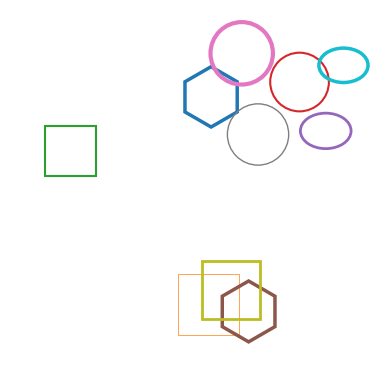[{"shape": "hexagon", "thickness": 2.5, "radius": 0.39, "center": [0.548, 0.748]}, {"shape": "square", "thickness": 0.5, "radius": 0.4, "center": [0.541, 0.208]}, {"shape": "square", "thickness": 1.5, "radius": 0.33, "center": [0.183, 0.607]}, {"shape": "circle", "thickness": 1.5, "radius": 0.38, "center": [0.778, 0.787]}, {"shape": "oval", "thickness": 2, "radius": 0.33, "center": [0.846, 0.66]}, {"shape": "hexagon", "thickness": 2.5, "radius": 0.4, "center": [0.646, 0.191]}, {"shape": "circle", "thickness": 3, "radius": 0.41, "center": [0.628, 0.862]}, {"shape": "circle", "thickness": 1, "radius": 0.4, "center": [0.67, 0.651]}, {"shape": "square", "thickness": 2, "radius": 0.38, "center": [0.6, 0.247]}, {"shape": "oval", "thickness": 2.5, "radius": 0.32, "center": [0.892, 0.83]}]